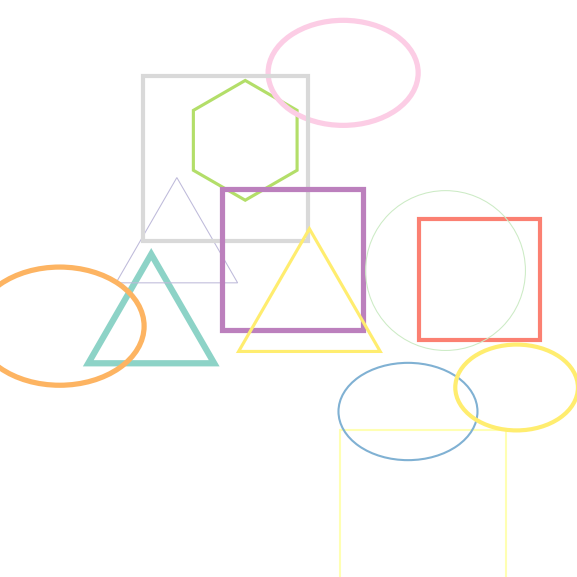[{"shape": "triangle", "thickness": 3, "radius": 0.63, "center": [0.262, 0.433]}, {"shape": "square", "thickness": 1, "radius": 0.72, "center": [0.733, 0.11]}, {"shape": "triangle", "thickness": 0.5, "radius": 0.61, "center": [0.306, 0.57]}, {"shape": "square", "thickness": 2, "radius": 0.52, "center": [0.83, 0.515]}, {"shape": "oval", "thickness": 1, "radius": 0.6, "center": [0.706, 0.287]}, {"shape": "oval", "thickness": 2.5, "radius": 0.73, "center": [0.103, 0.434]}, {"shape": "hexagon", "thickness": 1.5, "radius": 0.52, "center": [0.425, 0.756]}, {"shape": "oval", "thickness": 2.5, "radius": 0.65, "center": [0.594, 0.873]}, {"shape": "square", "thickness": 2, "radius": 0.71, "center": [0.39, 0.724]}, {"shape": "square", "thickness": 2.5, "radius": 0.61, "center": [0.507, 0.55]}, {"shape": "circle", "thickness": 0.5, "radius": 0.69, "center": [0.771, 0.531]}, {"shape": "triangle", "thickness": 1.5, "radius": 0.71, "center": [0.536, 0.461]}, {"shape": "oval", "thickness": 2, "radius": 0.53, "center": [0.895, 0.328]}]